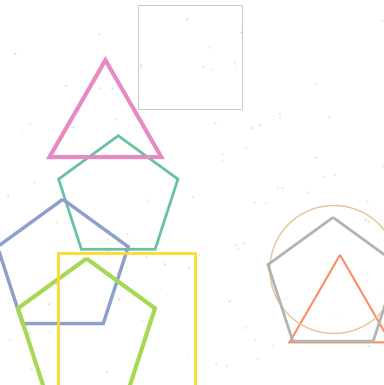[{"shape": "pentagon", "thickness": 2, "radius": 0.81, "center": [0.307, 0.484]}, {"shape": "triangle", "thickness": 1.5, "radius": 0.76, "center": [0.883, 0.186]}, {"shape": "pentagon", "thickness": 2.5, "radius": 0.89, "center": [0.163, 0.304]}, {"shape": "triangle", "thickness": 3, "radius": 0.84, "center": [0.274, 0.676]}, {"shape": "pentagon", "thickness": 3, "radius": 0.94, "center": [0.225, 0.141]}, {"shape": "square", "thickness": 2, "radius": 0.9, "center": [0.329, 0.165]}, {"shape": "circle", "thickness": 1, "radius": 0.83, "center": [0.867, 0.3]}, {"shape": "square", "thickness": 0.5, "radius": 0.68, "center": [0.493, 0.852]}, {"shape": "pentagon", "thickness": 2, "radius": 0.89, "center": [0.865, 0.258]}]